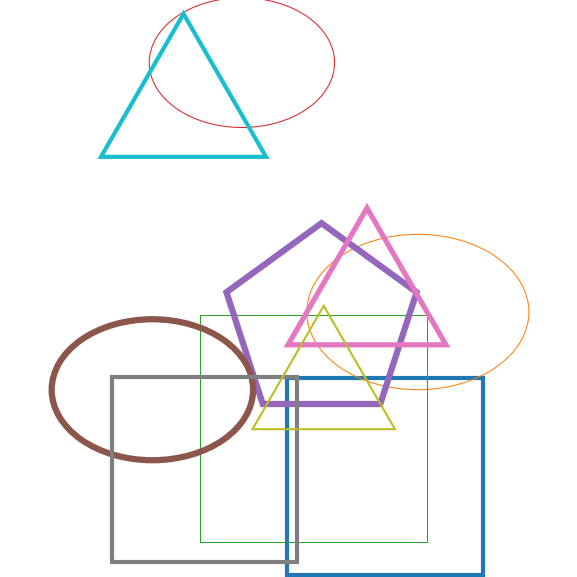[{"shape": "square", "thickness": 2, "radius": 0.85, "center": [0.667, 0.174]}, {"shape": "oval", "thickness": 0.5, "radius": 0.96, "center": [0.724, 0.459]}, {"shape": "square", "thickness": 0.5, "radius": 0.98, "center": [0.542, 0.258]}, {"shape": "oval", "thickness": 0.5, "radius": 0.8, "center": [0.419, 0.891]}, {"shape": "pentagon", "thickness": 3, "radius": 0.87, "center": [0.557, 0.44]}, {"shape": "oval", "thickness": 3, "radius": 0.87, "center": [0.264, 0.324]}, {"shape": "triangle", "thickness": 2.5, "radius": 0.79, "center": [0.636, 0.481]}, {"shape": "square", "thickness": 2, "radius": 0.8, "center": [0.354, 0.186]}, {"shape": "triangle", "thickness": 1, "radius": 0.71, "center": [0.561, 0.327]}, {"shape": "triangle", "thickness": 2, "radius": 0.83, "center": [0.318, 0.81]}]